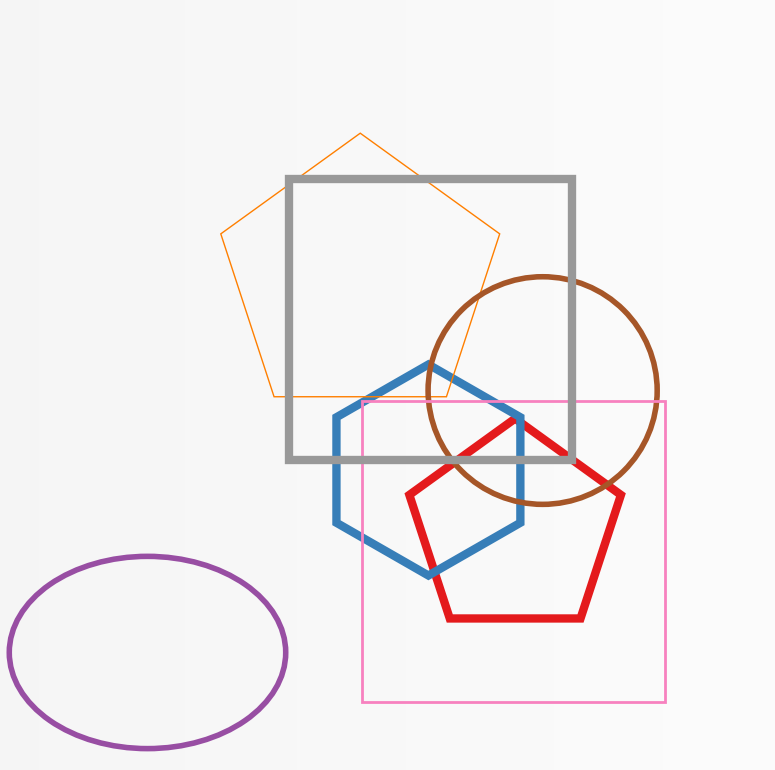[{"shape": "pentagon", "thickness": 3, "radius": 0.72, "center": [0.665, 0.313]}, {"shape": "hexagon", "thickness": 3, "radius": 0.69, "center": [0.553, 0.39]}, {"shape": "oval", "thickness": 2, "radius": 0.89, "center": [0.19, 0.153]}, {"shape": "pentagon", "thickness": 0.5, "radius": 0.95, "center": [0.465, 0.638]}, {"shape": "circle", "thickness": 2, "radius": 0.74, "center": [0.7, 0.493]}, {"shape": "square", "thickness": 1, "radius": 0.98, "center": [0.663, 0.284]}, {"shape": "square", "thickness": 3, "radius": 0.91, "center": [0.555, 0.585]}]